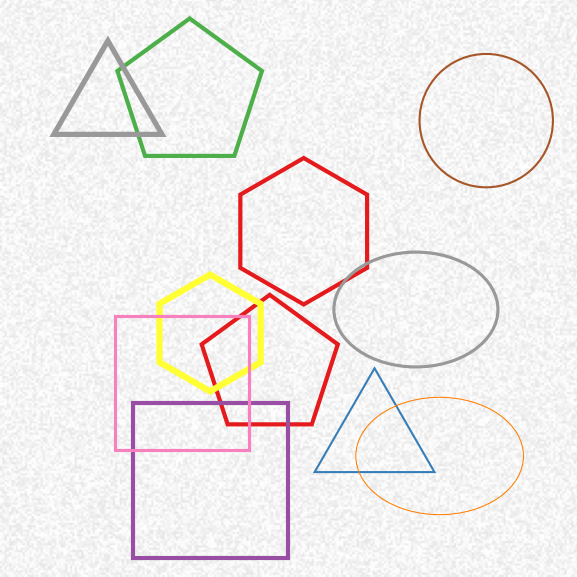[{"shape": "hexagon", "thickness": 2, "radius": 0.63, "center": [0.526, 0.599]}, {"shape": "pentagon", "thickness": 2, "radius": 0.62, "center": [0.467, 0.365]}, {"shape": "triangle", "thickness": 1, "radius": 0.6, "center": [0.649, 0.242]}, {"shape": "pentagon", "thickness": 2, "radius": 0.66, "center": [0.328, 0.836]}, {"shape": "square", "thickness": 2, "radius": 0.67, "center": [0.364, 0.168]}, {"shape": "oval", "thickness": 0.5, "radius": 0.73, "center": [0.761, 0.21]}, {"shape": "hexagon", "thickness": 3, "radius": 0.51, "center": [0.364, 0.423]}, {"shape": "circle", "thickness": 1, "radius": 0.58, "center": [0.842, 0.79]}, {"shape": "square", "thickness": 1.5, "radius": 0.58, "center": [0.315, 0.336]}, {"shape": "oval", "thickness": 1.5, "radius": 0.71, "center": [0.72, 0.463]}, {"shape": "triangle", "thickness": 2.5, "radius": 0.54, "center": [0.187, 0.821]}]